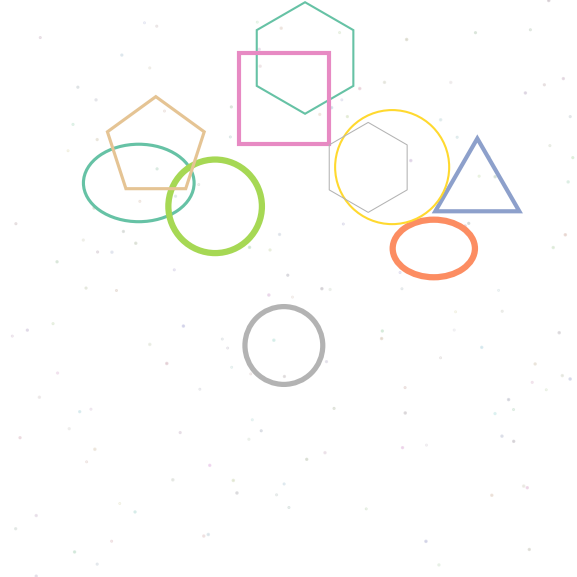[{"shape": "hexagon", "thickness": 1, "radius": 0.48, "center": [0.528, 0.899]}, {"shape": "oval", "thickness": 1.5, "radius": 0.48, "center": [0.24, 0.682]}, {"shape": "oval", "thickness": 3, "radius": 0.36, "center": [0.751, 0.569]}, {"shape": "triangle", "thickness": 2, "radius": 0.42, "center": [0.827, 0.675]}, {"shape": "square", "thickness": 2, "radius": 0.39, "center": [0.492, 0.829]}, {"shape": "circle", "thickness": 3, "radius": 0.4, "center": [0.373, 0.642]}, {"shape": "circle", "thickness": 1, "radius": 0.49, "center": [0.679, 0.71]}, {"shape": "pentagon", "thickness": 1.5, "radius": 0.44, "center": [0.27, 0.744]}, {"shape": "circle", "thickness": 2.5, "radius": 0.34, "center": [0.492, 0.401]}, {"shape": "hexagon", "thickness": 0.5, "radius": 0.39, "center": [0.638, 0.709]}]